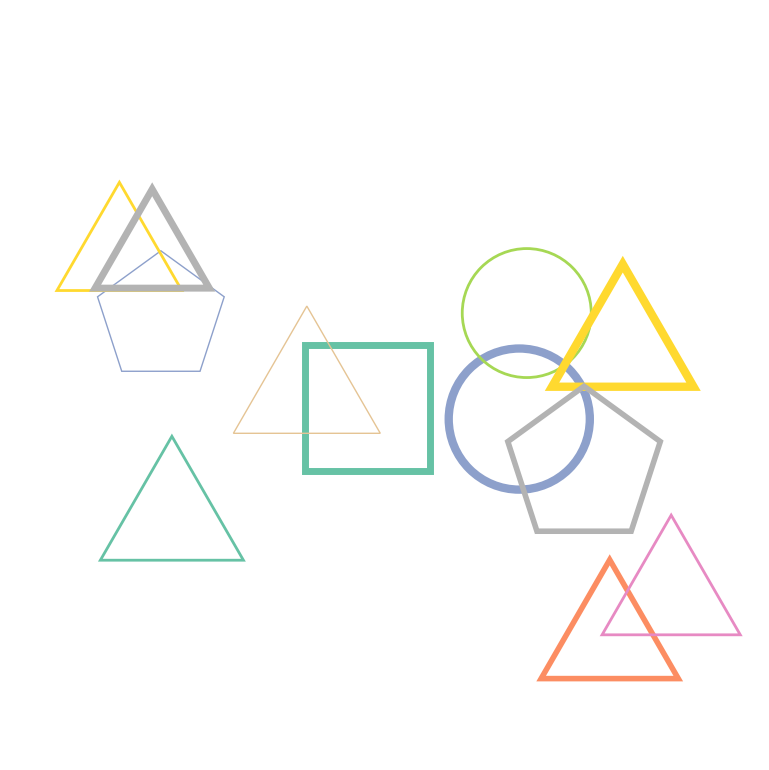[{"shape": "triangle", "thickness": 1, "radius": 0.54, "center": [0.223, 0.326]}, {"shape": "square", "thickness": 2.5, "radius": 0.41, "center": [0.477, 0.471]}, {"shape": "triangle", "thickness": 2, "radius": 0.51, "center": [0.792, 0.17]}, {"shape": "circle", "thickness": 3, "radius": 0.46, "center": [0.674, 0.456]}, {"shape": "pentagon", "thickness": 0.5, "radius": 0.43, "center": [0.209, 0.588]}, {"shape": "triangle", "thickness": 1, "radius": 0.52, "center": [0.872, 0.227]}, {"shape": "circle", "thickness": 1, "radius": 0.42, "center": [0.684, 0.593]}, {"shape": "triangle", "thickness": 1, "radius": 0.47, "center": [0.155, 0.67]}, {"shape": "triangle", "thickness": 3, "radius": 0.53, "center": [0.809, 0.551]}, {"shape": "triangle", "thickness": 0.5, "radius": 0.55, "center": [0.398, 0.492]}, {"shape": "triangle", "thickness": 2.5, "radius": 0.43, "center": [0.198, 0.669]}, {"shape": "pentagon", "thickness": 2, "radius": 0.52, "center": [0.759, 0.394]}]